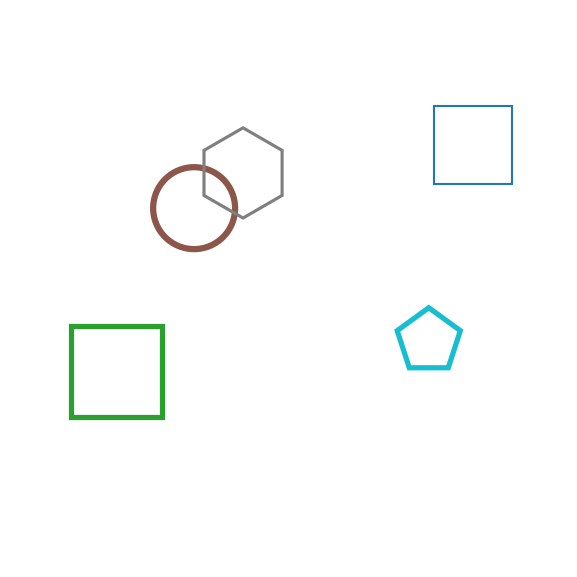[{"shape": "square", "thickness": 1, "radius": 0.34, "center": [0.819, 0.748]}, {"shape": "square", "thickness": 2.5, "radius": 0.39, "center": [0.202, 0.356]}, {"shape": "circle", "thickness": 3, "radius": 0.35, "center": [0.336, 0.639]}, {"shape": "hexagon", "thickness": 1.5, "radius": 0.39, "center": [0.421, 0.7]}, {"shape": "pentagon", "thickness": 2.5, "radius": 0.29, "center": [0.742, 0.409]}]